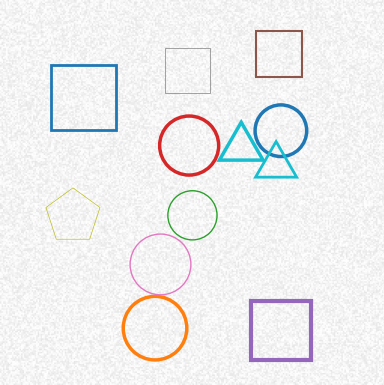[{"shape": "square", "thickness": 2, "radius": 0.42, "center": [0.217, 0.748]}, {"shape": "circle", "thickness": 2.5, "radius": 0.34, "center": [0.73, 0.66]}, {"shape": "circle", "thickness": 2.5, "radius": 0.41, "center": [0.403, 0.148]}, {"shape": "circle", "thickness": 1, "radius": 0.32, "center": [0.5, 0.441]}, {"shape": "circle", "thickness": 2.5, "radius": 0.38, "center": [0.491, 0.622]}, {"shape": "square", "thickness": 3, "radius": 0.39, "center": [0.731, 0.142]}, {"shape": "square", "thickness": 1.5, "radius": 0.3, "center": [0.725, 0.859]}, {"shape": "circle", "thickness": 1, "radius": 0.39, "center": [0.417, 0.313]}, {"shape": "square", "thickness": 0.5, "radius": 0.29, "center": [0.488, 0.817]}, {"shape": "pentagon", "thickness": 0.5, "radius": 0.37, "center": [0.189, 0.438]}, {"shape": "triangle", "thickness": 2, "radius": 0.31, "center": [0.717, 0.571]}, {"shape": "triangle", "thickness": 2.5, "radius": 0.33, "center": [0.627, 0.617]}]